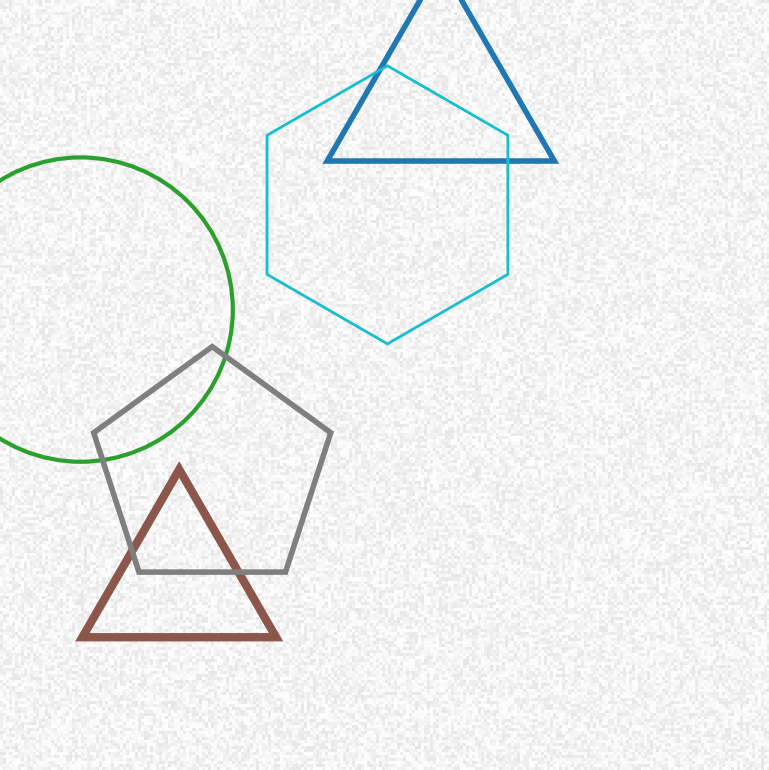[{"shape": "triangle", "thickness": 2, "radius": 0.85, "center": [0.572, 0.876]}, {"shape": "circle", "thickness": 1.5, "radius": 0.99, "center": [0.105, 0.598]}, {"shape": "triangle", "thickness": 3, "radius": 0.73, "center": [0.233, 0.245]}, {"shape": "pentagon", "thickness": 2, "radius": 0.81, "center": [0.276, 0.388]}, {"shape": "hexagon", "thickness": 1, "radius": 0.9, "center": [0.503, 0.734]}]